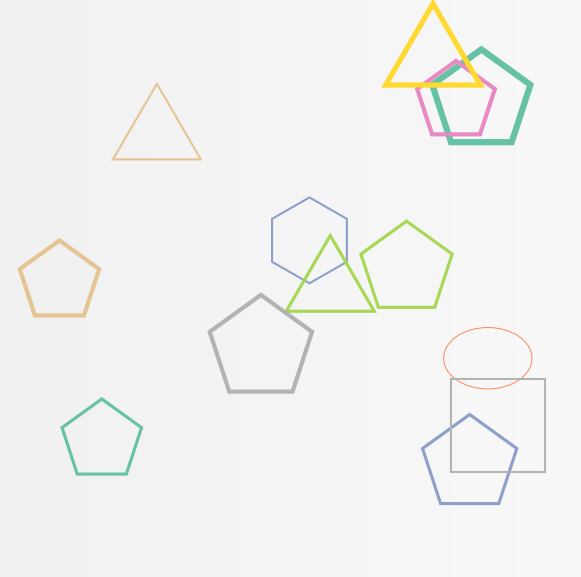[{"shape": "pentagon", "thickness": 1.5, "radius": 0.36, "center": [0.175, 0.236]}, {"shape": "pentagon", "thickness": 3, "radius": 0.44, "center": [0.828, 0.825]}, {"shape": "oval", "thickness": 0.5, "radius": 0.38, "center": [0.839, 0.379]}, {"shape": "pentagon", "thickness": 1.5, "radius": 0.43, "center": [0.808, 0.196]}, {"shape": "hexagon", "thickness": 1, "radius": 0.37, "center": [0.532, 0.583]}, {"shape": "pentagon", "thickness": 2, "radius": 0.35, "center": [0.785, 0.823]}, {"shape": "pentagon", "thickness": 1.5, "radius": 0.41, "center": [0.699, 0.534]}, {"shape": "triangle", "thickness": 1.5, "radius": 0.44, "center": [0.568, 0.504]}, {"shape": "triangle", "thickness": 2.5, "radius": 0.47, "center": [0.745, 0.899]}, {"shape": "triangle", "thickness": 1, "radius": 0.44, "center": [0.27, 0.767]}, {"shape": "pentagon", "thickness": 2, "radius": 0.36, "center": [0.102, 0.511]}, {"shape": "pentagon", "thickness": 2, "radius": 0.46, "center": [0.449, 0.396]}, {"shape": "square", "thickness": 1, "radius": 0.4, "center": [0.857, 0.263]}]